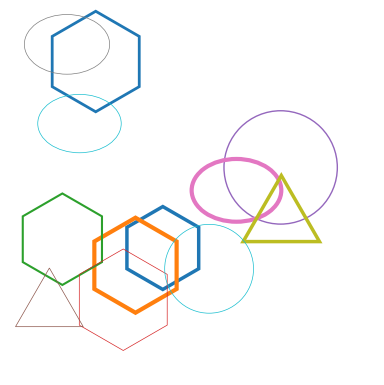[{"shape": "hexagon", "thickness": 2, "radius": 0.65, "center": [0.249, 0.84]}, {"shape": "hexagon", "thickness": 2.5, "radius": 0.54, "center": [0.423, 0.356]}, {"shape": "hexagon", "thickness": 3, "radius": 0.62, "center": [0.352, 0.311]}, {"shape": "hexagon", "thickness": 1.5, "radius": 0.59, "center": [0.162, 0.379]}, {"shape": "hexagon", "thickness": 0.5, "radius": 0.66, "center": [0.32, 0.221]}, {"shape": "circle", "thickness": 1, "radius": 0.74, "center": [0.729, 0.565]}, {"shape": "triangle", "thickness": 0.5, "radius": 0.51, "center": [0.128, 0.202]}, {"shape": "oval", "thickness": 3, "radius": 0.58, "center": [0.614, 0.506]}, {"shape": "oval", "thickness": 0.5, "radius": 0.55, "center": [0.174, 0.885]}, {"shape": "triangle", "thickness": 2.5, "radius": 0.57, "center": [0.731, 0.43]}, {"shape": "circle", "thickness": 0.5, "radius": 0.58, "center": [0.543, 0.302]}, {"shape": "oval", "thickness": 0.5, "radius": 0.54, "center": [0.206, 0.679]}]